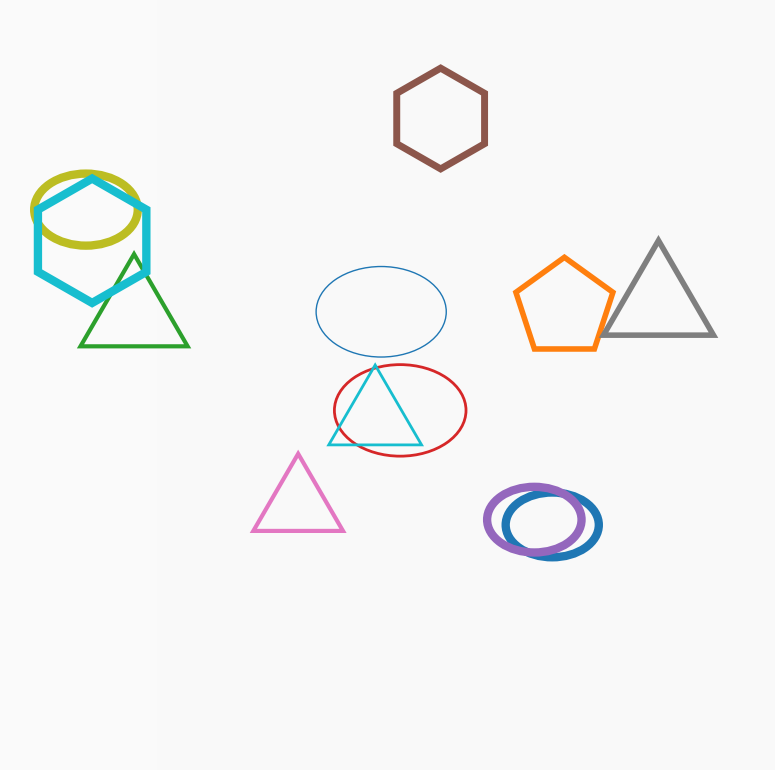[{"shape": "oval", "thickness": 0.5, "radius": 0.42, "center": [0.492, 0.595]}, {"shape": "oval", "thickness": 3, "radius": 0.3, "center": [0.713, 0.318]}, {"shape": "pentagon", "thickness": 2, "radius": 0.33, "center": [0.728, 0.6]}, {"shape": "triangle", "thickness": 1.5, "radius": 0.4, "center": [0.173, 0.59]}, {"shape": "oval", "thickness": 1, "radius": 0.42, "center": [0.516, 0.467]}, {"shape": "oval", "thickness": 3, "radius": 0.3, "center": [0.689, 0.325]}, {"shape": "hexagon", "thickness": 2.5, "radius": 0.33, "center": [0.569, 0.846]}, {"shape": "triangle", "thickness": 1.5, "radius": 0.33, "center": [0.385, 0.344]}, {"shape": "triangle", "thickness": 2, "radius": 0.41, "center": [0.85, 0.606]}, {"shape": "oval", "thickness": 3, "radius": 0.33, "center": [0.111, 0.728]}, {"shape": "hexagon", "thickness": 3, "radius": 0.4, "center": [0.119, 0.687]}, {"shape": "triangle", "thickness": 1, "radius": 0.35, "center": [0.484, 0.457]}]